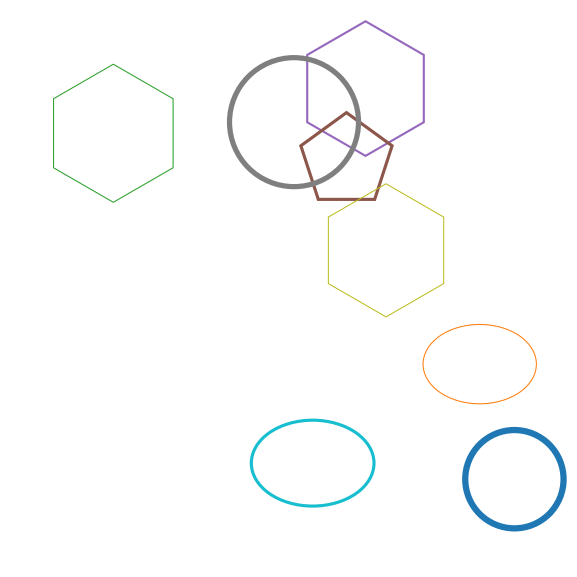[{"shape": "circle", "thickness": 3, "radius": 0.43, "center": [0.891, 0.169]}, {"shape": "oval", "thickness": 0.5, "radius": 0.49, "center": [0.831, 0.369]}, {"shape": "hexagon", "thickness": 0.5, "radius": 0.6, "center": [0.196, 0.768]}, {"shape": "hexagon", "thickness": 1, "radius": 0.58, "center": [0.633, 0.846]}, {"shape": "pentagon", "thickness": 1.5, "radius": 0.42, "center": [0.6, 0.721]}, {"shape": "circle", "thickness": 2.5, "radius": 0.56, "center": [0.509, 0.788]}, {"shape": "hexagon", "thickness": 0.5, "radius": 0.58, "center": [0.668, 0.566]}, {"shape": "oval", "thickness": 1.5, "radius": 0.53, "center": [0.541, 0.197]}]